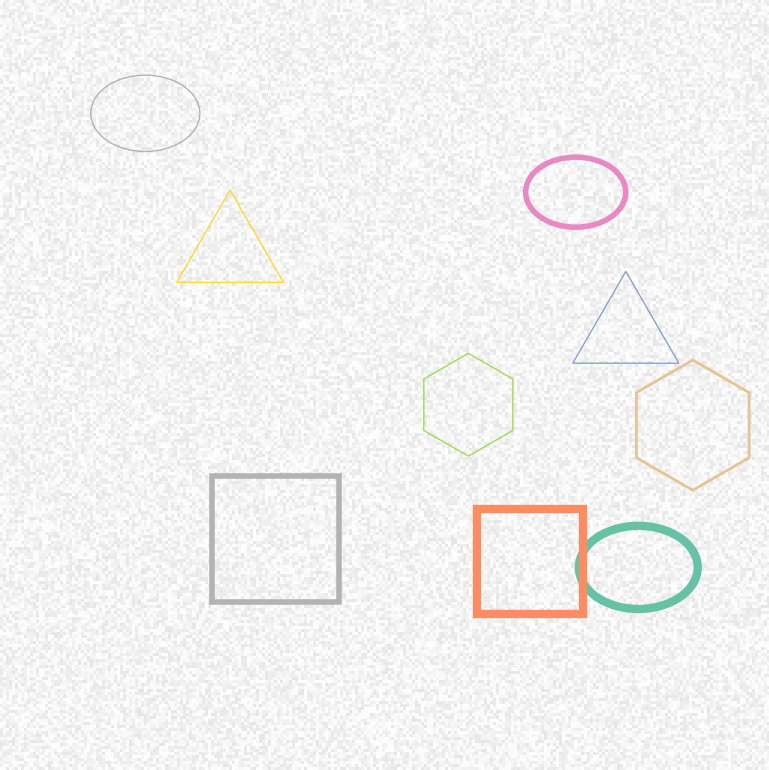[{"shape": "oval", "thickness": 3, "radius": 0.39, "center": [0.829, 0.263]}, {"shape": "square", "thickness": 3, "radius": 0.34, "center": [0.688, 0.271]}, {"shape": "triangle", "thickness": 0.5, "radius": 0.4, "center": [0.813, 0.568]}, {"shape": "oval", "thickness": 2, "radius": 0.32, "center": [0.748, 0.75]}, {"shape": "hexagon", "thickness": 0.5, "radius": 0.33, "center": [0.608, 0.474]}, {"shape": "triangle", "thickness": 0.5, "radius": 0.4, "center": [0.299, 0.673]}, {"shape": "hexagon", "thickness": 1, "radius": 0.42, "center": [0.9, 0.448]}, {"shape": "square", "thickness": 2, "radius": 0.41, "center": [0.358, 0.3]}, {"shape": "oval", "thickness": 0.5, "radius": 0.35, "center": [0.189, 0.853]}]